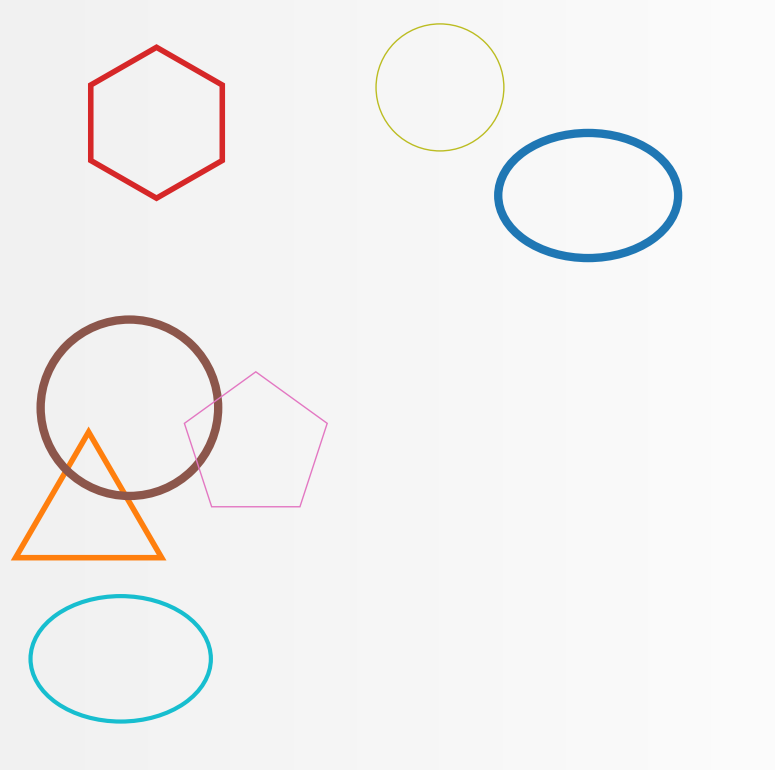[{"shape": "oval", "thickness": 3, "radius": 0.58, "center": [0.759, 0.746]}, {"shape": "triangle", "thickness": 2, "radius": 0.54, "center": [0.114, 0.33]}, {"shape": "hexagon", "thickness": 2, "radius": 0.49, "center": [0.202, 0.841]}, {"shape": "circle", "thickness": 3, "radius": 0.57, "center": [0.167, 0.47]}, {"shape": "pentagon", "thickness": 0.5, "radius": 0.48, "center": [0.33, 0.42]}, {"shape": "circle", "thickness": 0.5, "radius": 0.41, "center": [0.568, 0.886]}, {"shape": "oval", "thickness": 1.5, "radius": 0.58, "center": [0.156, 0.144]}]